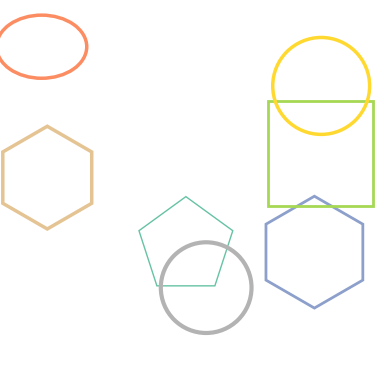[{"shape": "pentagon", "thickness": 1, "radius": 0.64, "center": [0.483, 0.361]}, {"shape": "oval", "thickness": 2.5, "radius": 0.59, "center": [0.108, 0.879]}, {"shape": "hexagon", "thickness": 2, "radius": 0.73, "center": [0.817, 0.345]}, {"shape": "square", "thickness": 2, "radius": 0.68, "center": [0.832, 0.601]}, {"shape": "circle", "thickness": 2.5, "radius": 0.63, "center": [0.834, 0.777]}, {"shape": "hexagon", "thickness": 2.5, "radius": 0.67, "center": [0.123, 0.539]}, {"shape": "circle", "thickness": 3, "radius": 0.59, "center": [0.535, 0.253]}]